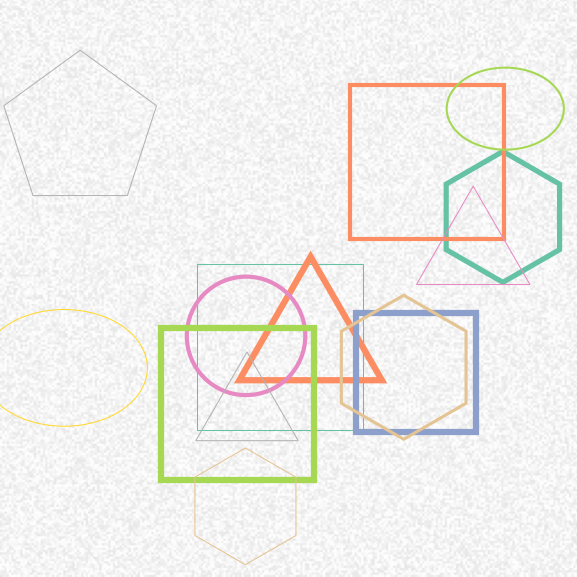[{"shape": "hexagon", "thickness": 2.5, "radius": 0.57, "center": [0.871, 0.624]}, {"shape": "square", "thickness": 0.5, "radius": 0.72, "center": [0.485, 0.398]}, {"shape": "triangle", "thickness": 3, "radius": 0.71, "center": [0.538, 0.412]}, {"shape": "square", "thickness": 2, "radius": 0.67, "center": [0.739, 0.719]}, {"shape": "square", "thickness": 3, "radius": 0.52, "center": [0.721, 0.354]}, {"shape": "triangle", "thickness": 0.5, "radius": 0.57, "center": [0.819, 0.563]}, {"shape": "circle", "thickness": 2, "radius": 0.51, "center": [0.426, 0.418]}, {"shape": "oval", "thickness": 1, "radius": 0.51, "center": [0.875, 0.811]}, {"shape": "square", "thickness": 3, "radius": 0.66, "center": [0.411, 0.299]}, {"shape": "oval", "thickness": 0.5, "radius": 0.72, "center": [0.111, 0.362]}, {"shape": "hexagon", "thickness": 1.5, "radius": 0.62, "center": [0.699, 0.363]}, {"shape": "hexagon", "thickness": 0.5, "radius": 0.51, "center": [0.425, 0.122]}, {"shape": "pentagon", "thickness": 0.5, "radius": 0.7, "center": [0.139, 0.773]}, {"shape": "triangle", "thickness": 0.5, "radius": 0.51, "center": [0.428, 0.287]}]